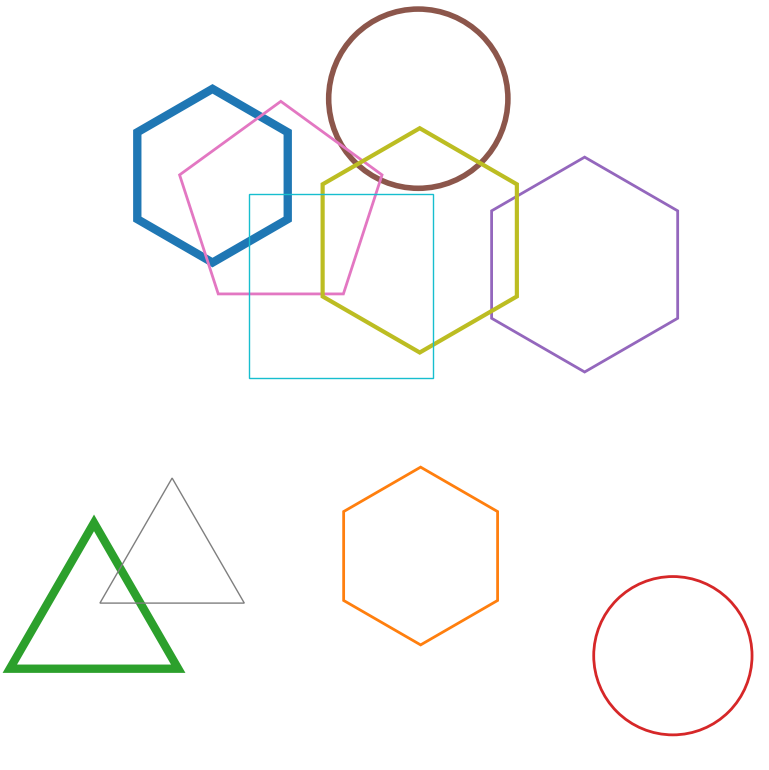[{"shape": "hexagon", "thickness": 3, "radius": 0.56, "center": [0.276, 0.772]}, {"shape": "hexagon", "thickness": 1, "radius": 0.58, "center": [0.546, 0.278]}, {"shape": "triangle", "thickness": 3, "radius": 0.63, "center": [0.122, 0.195]}, {"shape": "circle", "thickness": 1, "radius": 0.51, "center": [0.874, 0.148]}, {"shape": "hexagon", "thickness": 1, "radius": 0.7, "center": [0.759, 0.656]}, {"shape": "circle", "thickness": 2, "radius": 0.58, "center": [0.543, 0.872]}, {"shape": "pentagon", "thickness": 1, "radius": 0.69, "center": [0.365, 0.73]}, {"shape": "triangle", "thickness": 0.5, "radius": 0.54, "center": [0.224, 0.271]}, {"shape": "hexagon", "thickness": 1.5, "radius": 0.73, "center": [0.545, 0.688]}, {"shape": "square", "thickness": 0.5, "radius": 0.6, "center": [0.443, 0.628]}]